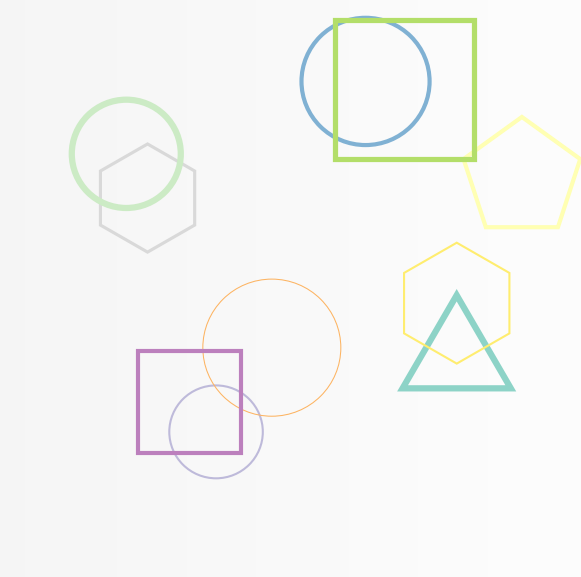[{"shape": "triangle", "thickness": 3, "radius": 0.54, "center": [0.786, 0.38]}, {"shape": "pentagon", "thickness": 2, "radius": 0.53, "center": [0.898, 0.691]}, {"shape": "circle", "thickness": 1, "radius": 0.4, "center": [0.372, 0.251]}, {"shape": "circle", "thickness": 2, "radius": 0.55, "center": [0.629, 0.858]}, {"shape": "circle", "thickness": 0.5, "radius": 0.59, "center": [0.468, 0.397]}, {"shape": "square", "thickness": 2.5, "radius": 0.6, "center": [0.696, 0.844]}, {"shape": "hexagon", "thickness": 1.5, "radius": 0.47, "center": [0.254, 0.656]}, {"shape": "square", "thickness": 2, "radius": 0.45, "center": [0.326, 0.303]}, {"shape": "circle", "thickness": 3, "radius": 0.47, "center": [0.217, 0.733]}, {"shape": "hexagon", "thickness": 1, "radius": 0.52, "center": [0.786, 0.474]}]